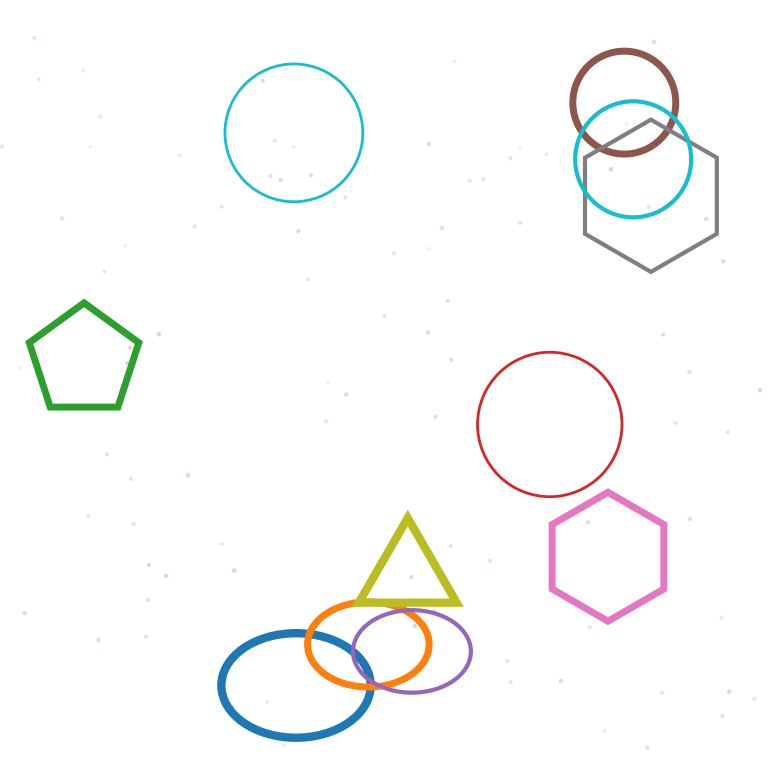[{"shape": "oval", "thickness": 3, "radius": 0.48, "center": [0.384, 0.11]}, {"shape": "oval", "thickness": 2.5, "radius": 0.39, "center": [0.478, 0.163]}, {"shape": "pentagon", "thickness": 2.5, "radius": 0.37, "center": [0.109, 0.532]}, {"shape": "circle", "thickness": 1, "radius": 0.47, "center": [0.714, 0.449]}, {"shape": "oval", "thickness": 1.5, "radius": 0.38, "center": [0.535, 0.154]}, {"shape": "circle", "thickness": 2.5, "radius": 0.33, "center": [0.811, 0.867]}, {"shape": "hexagon", "thickness": 2.5, "radius": 0.42, "center": [0.79, 0.277]}, {"shape": "hexagon", "thickness": 1.5, "radius": 0.49, "center": [0.845, 0.746]}, {"shape": "triangle", "thickness": 3, "radius": 0.37, "center": [0.53, 0.254]}, {"shape": "circle", "thickness": 1, "radius": 0.45, "center": [0.382, 0.827]}, {"shape": "circle", "thickness": 1.5, "radius": 0.38, "center": [0.822, 0.793]}]